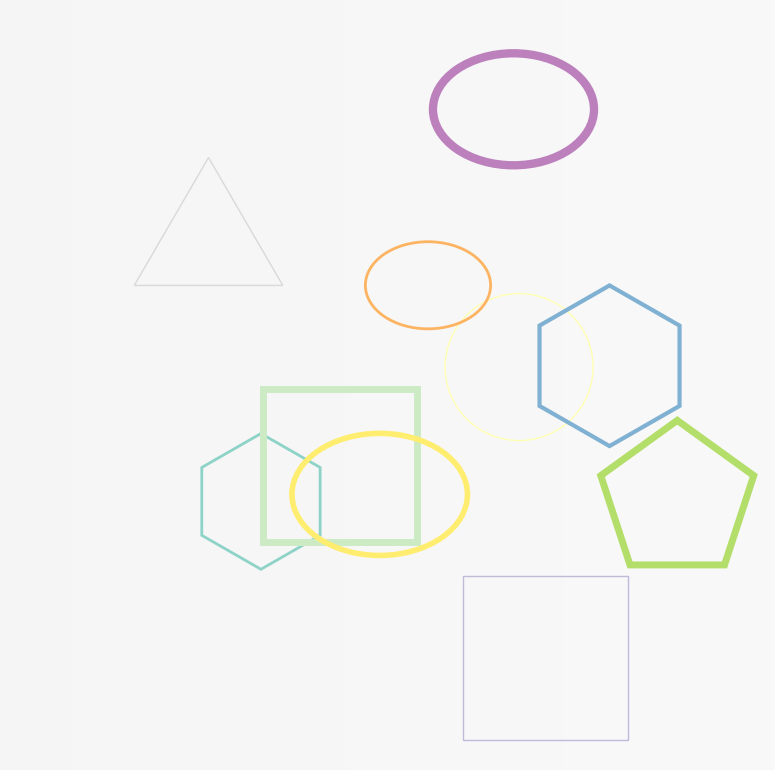[{"shape": "hexagon", "thickness": 1, "radius": 0.44, "center": [0.337, 0.349]}, {"shape": "circle", "thickness": 0.5, "radius": 0.48, "center": [0.67, 0.523]}, {"shape": "square", "thickness": 0.5, "radius": 0.53, "center": [0.704, 0.146]}, {"shape": "hexagon", "thickness": 1.5, "radius": 0.52, "center": [0.786, 0.525]}, {"shape": "oval", "thickness": 1, "radius": 0.4, "center": [0.552, 0.629]}, {"shape": "pentagon", "thickness": 2.5, "radius": 0.52, "center": [0.874, 0.35]}, {"shape": "triangle", "thickness": 0.5, "radius": 0.55, "center": [0.269, 0.685]}, {"shape": "oval", "thickness": 3, "radius": 0.52, "center": [0.663, 0.858]}, {"shape": "square", "thickness": 2.5, "radius": 0.5, "center": [0.439, 0.395]}, {"shape": "oval", "thickness": 2, "radius": 0.57, "center": [0.49, 0.358]}]